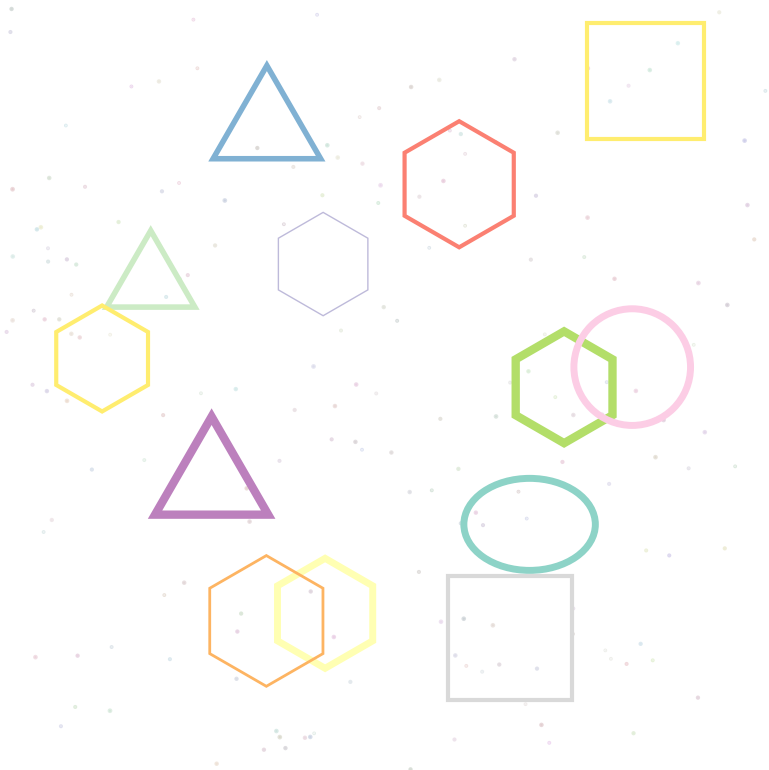[{"shape": "oval", "thickness": 2.5, "radius": 0.43, "center": [0.688, 0.319]}, {"shape": "hexagon", "thickness": 2.5, "radius": 0.36, "center": [0.422, 0.203]}, {"shape": "hexagon", "thickness": 0.5, "radius": 0.34, "center": [0.42, 0.657]}, {"shape": "hexagon", "thickness": 1.5, "radius": 0.41, "center": [0.596, 0.761]}, {"shape": "triangle", "thickness": 2, "radius": 0.4, "center": [0.347, 0.834]}, {"shape": "hexagon", "thickness": 1, "radius": 0.42, "center": [0.346, 0.194]}, {"shape": "hexagon", "thickness": 3, "radius": 0.36, "center": [0.733, 0.497]}, {"shape": "circle", "thickness": 2.5, "radius": 0.38, "center": [0.821, 0.523]}, {"shape": "square", "thickness": 1.5, "radius": 0.4, "center": [0.662, 0.172]}, {"shape": "triangle", "thickness": 3, "radius": 0.42, "center": [0.275, 0.374]}, {"shape": "triangle", "thickness": 2, "radius": 0.33, "center": [0.196, 0.634]}, {"shape": "hexagon", "thickness": 1.5, "radius": 0.34, "center": [0.133, 0.534]}, {"shape": "square", "thickness": 1.5, "radius": 0.38, "center": [0.838, 0.895]}]